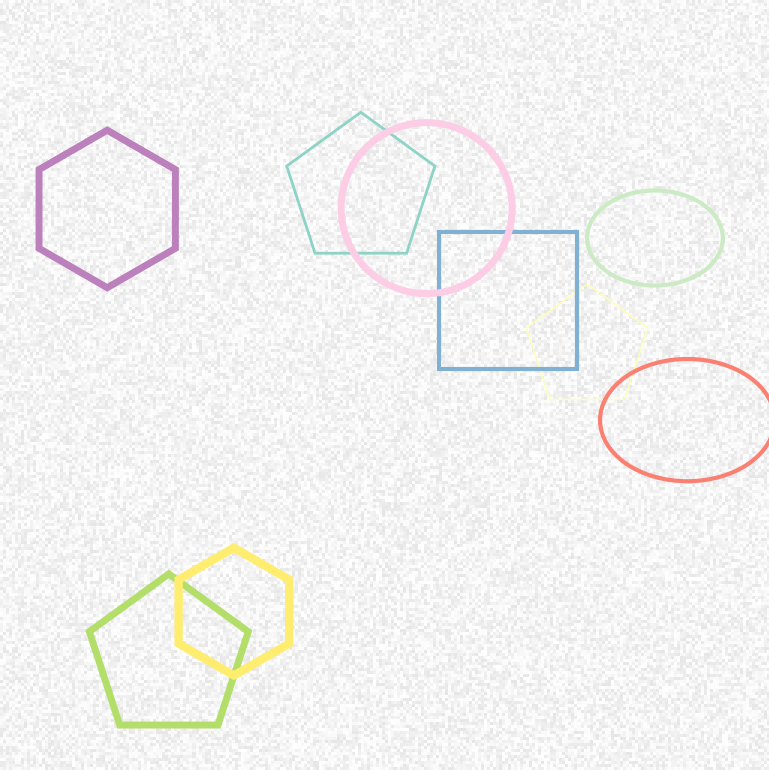[{"shape": "pentagon", "thickness": 1, "radius": 0.51, "center": [0.469, 0.753]}, {"shape": "pentagon", "thickness": 0.5, "radius": 0.41, "center": [0.762, 0.548]}, {"shape": "oval", "thickness": 1.5, "radius": 0.57, "center": [0.893, 0.454]}, {"shape": "square", "thickness": 1.5, "radius": 0.45, "center": [0.66, 0.61]}, {"shape": "pentagon", "thickness": 2.5, "radius": 0.54, "center": [0.219, 0.146]}, {"shape": "circle", "thickness": 2.5, "radius": 0.56, "center": [0.554, 0.73]}, {"shape": "hexagon", "thickness": 2.5, "radius": 0.51, "center": [0.139, 0.729]}, {"shape": "oval", "thickness": 1.5, "radius": 0.44, "center": [0.851, 0.691]}, {"shape": "hexagon", "thickness": 3, "radius": 0.41, "center": [0.304, 0.206]}]